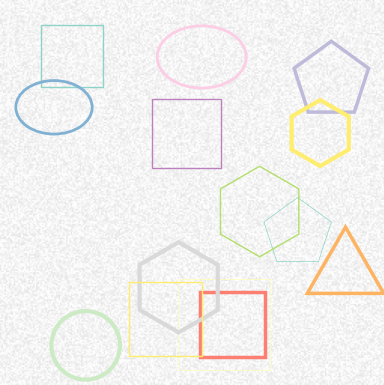[{"shape": "square", "thickness": 1, "radius": 0.4, "center": [0.187, 0.854]}, {"shape": "pentagon", "thickness": 0.5, "radius": 0.46, "center": [0.773, 0.395]}, {"shape": "square", "thickness": 0.5, "radius": 0.59, "center": [0.582, 0.158]}, {"shape": "pentagon", "thickness": 2.5, "radius": 0.51, "center": [0.861, 0.791]}, {"shape": "square", "thickness": 2.5, "radius": 0.42, "center": [0.604, 0.158]}, {"shape": "oval", "thickness": 2, "radius": 0.5, "center": [0.14, 0.721]}, {"shape": "triangle", "thickness": 2.5, "radius": 0.57, "center": [0.897, 0.295]}, {"shape": "hexagon", "thickness": 1, "radius": 0.59, "center": [0.674, 0.451]}, {"shape": "oval", "thickness": 2, "radius": 0.58, "center": [0.524, 0.852]}, {"shape": "hexagon", "thickness": 3, "radius": 0.59, "center": [0.464, 0.254]}, {"shape": "square", "thickness": 1, "radius": 0.45, "center": [0.484, 0.654]}, {"shape": "circle", "thickness": 3, "radius": 0.45, "center": [0.223, 0.103]}, {"shape": "square", "thickness": 1, "radius": 0.48, "center": [0.43, 0.172]}, {"shape": "hexagon", "thickness": 3, "radius": 0.43, "center": [0.832, 0.655]}]